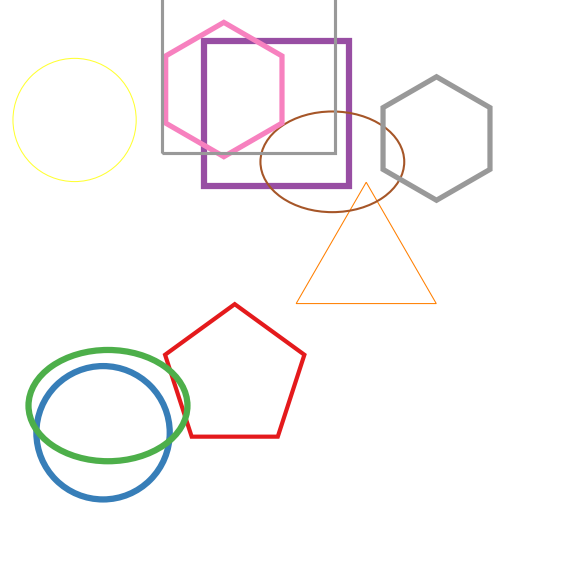[{"shape": "pentagon", "thickness": 2, "radius": 0.63, "center": [0.406, 0.346]}, {"shape": "circle", "thickness": 3, "radius": 0.58, "center": [0.178, 0.25]}, {"shape": "oval", "thickness": 3, "radius": 0.69, "center": [0.187, 0.297]}, {"shape": "square", "thickness": 3, "radius": 0.63, "center": [0.479, 0.803]}, {"shape": "triangle", "thickness": 0.5, "radius": 0.7, "center": [0.634, 0.543]}, {"shape": "circle", "thickness": 0.5, "radius": 0.53, "center": [0.129, 0.791]}, {"shape": "oval", "thickness": 1, "radius": 0.62, "center": [0.575, 0.719]}, {"shape": "hexagon", "thickness": 2.5, "radius": 0.58, "center": [0.388, 0.844]}, {"shape": "square", "thickness": 1.5, "radius": 0.75, "center": [0.43, 0.885]}, {"shape": "hexagon", "thickness": 2.5, "radius": 0.53, "center": [0.756, 0.759]}]